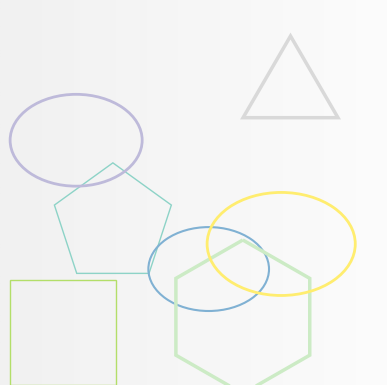[{"shape": "pentagon", "thickness": 1, "radius": 0.79, "center": [0.291, 0.418]}, {"shape": "oval", "thickness": 2, "radius": 0.85, "center": [0.197, 0.636]}, {"shape": "oval", "thickness": 1.5, "radius": 0.78, "center": [0.539, 0.301]}, {"shape": "square", "thickness": 1, "radius": 0.68, "center": [0.162, 0.137]}, {"shape": "triangle", "thickness": 2.5, "radius": 0.71, "center": [0.75, 0.765]}, {"shape": "hexagon", "thickness": 2.5, "radius": 1.0, "center": [0.627, 0.177]}, {"shape": "oval", "thickness": 2, "radius": 0.96, "center": [0.726, 0.366]}]